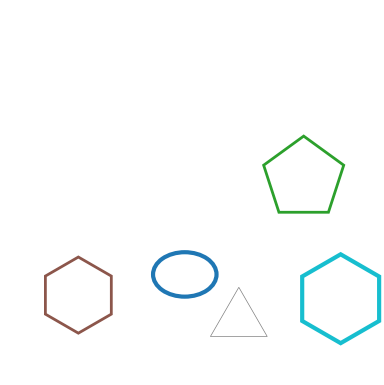[{"shape": "oval", "thickness": 3, "radius": 0.41, "center": [0.48, 0.287]}, {"shape": "pentagon", "thickness": 2, "radius": 0.55, "center": [0.789, 0.537]}, {"shape": "hexagon", "thickness": 2, "radius": 0.49, "center": [0.204, 0.233]}, {"shape": "triangle", "thickness": 0.5, "radius": 0.43, "center": [0.62, 0.169]}, {"shape": "hexagon", "thickness": 3, "radius": 0.58, "center": [0.885, 0.224]}]